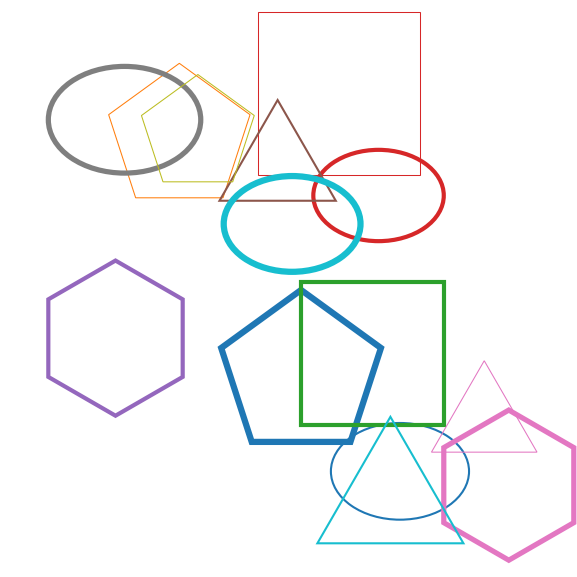[{"shape": "oval", "thickness": 1, "radius": 0.6, "center": [0.693, 0.183]}, {"shape": "pentagon", "thickness": 3, "radius": 0.73, "center": [0.521, 0.352]}, {"shape": "pentagon", "thickness": 0.5, "radius": 0.64, "center": [0.311, 0.761]}, {"shape": "square", "thickness": 2, "radius": 0.62, "center": [0.645, 0.387]}, {"shape": "square", "thickness": 0.5, "radius": 0.7, "center": [0.587, 0.837]}, {"shape": "oval", "thickness": 2, "radius": 0.56, "center": [0.655, 0.661]}, {"shape": "hexagon", "thickness": 2, "radius": 0.67, "center": [0.2, 0.414]}, {"shape": "triangle", "thickness": 1, "radius": 0.58, "center": [0.481, 0.71]}, {"shape": "triangle", "thickness": 0.5, "radius": 0.53, "center": [0.839, 0.269]}, {"shape": "hexagon", "thickness": 2.5, "radius": 0.65, "center": [0.881, 0.159]}, {"shape": "oval", "thickness": 2.5, "radius": 0.66, "center": [0.216, 0.792]}, {"shape": "pentagon", "thickness": 0.5, "radius": 0.51, "center": [0.343, 0.767]}, {"shape": "oval", "thickness": 3, "radius": 0.59, "center": [0.506, 0.611]}, {"shape": "triangle", "thickness": 1, "radius": 0.73, "center": [0.676, 0.131]}]